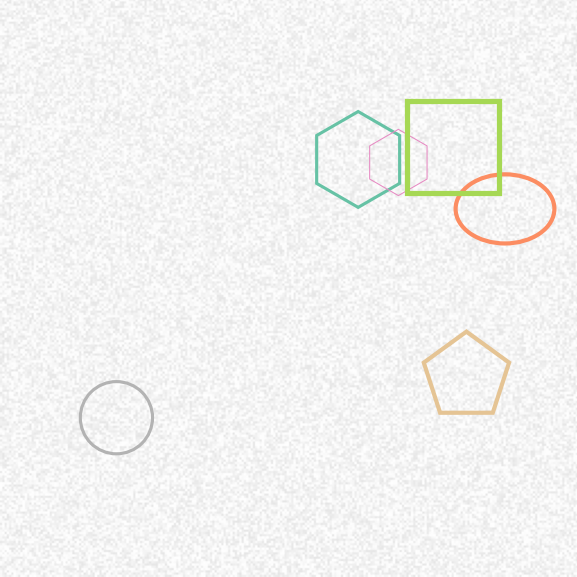[{"shape": "hexagon", "thickness": 1.5, "radius": 0.41, "center": [0.62, 0.723]}, {"shape": "oval", "thickness": 2, "radius": 0.43, "center": [0.874, 0.637]}, {"shape": "hexagon", "thickness": 0.5, "radius": 0.29, "center": [0.69, 0.718]}, {"shape": "square", "thickness": 2.5, "radius": 0.4, "center": [0.784, 0.744]}, {"shape": "pentagon", "thickness": 2, "radius": 0.39, "center": [0.808, 0.347]}, {"shape": "circle", "thickness": 1.5, "radius": 0.31, "center": [0.202, 0.276]}]